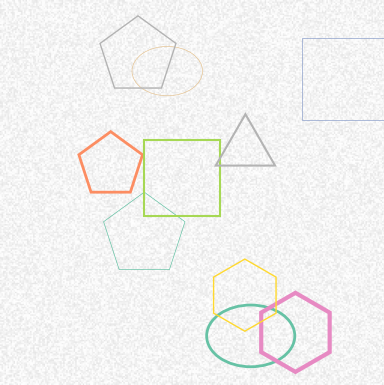[{"shape": "oval", "thickness": 2, "radius": 0.57, "center": [0.651, 0.128]}, {"shape": "pentagon", "thickness": 0.5, "radius": 0.56, "center": [0.375, 0.39]}, {"shape": "pentagon", "thickness": 2, "radius": 0.43, "center": [0.288, 0.571]}, {"shape": "square", "thickness": 0.5, "radius": 0.53, "center": [0.891, 0.796]}, {"shape": "hexagon", "thickness": 3, "radius": 0.51, "center": [0.767, 0.137]}, {"shape": "square", "thickness": 1.5, "radius": 0.49, "center": [0.474, 0.538]}, {"shape": "hexagon", "thickness": 1, "radius": 0.47, "center": [0.636, 0.233]}, {"shape": "oval", "thickness": 0.5, "radius": 0.46, "center": [0.434, 0.815]}, {"shape": "pentagon", "thickness": 1, "radius": 0.52, "center": [0.358, 0.855]}, {"shape": "triangle", "thickness": 1.5, "radius": 0.44, "center": [0.637, 0.614]}]